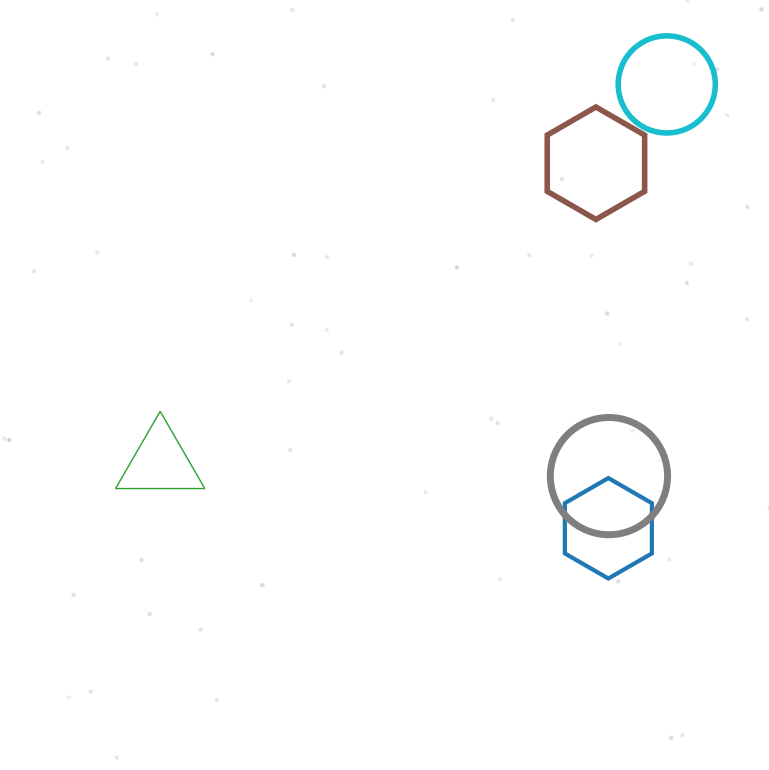[{"shape": "hexagon", "thickness": 1.5, "radius": 0.33, "center": [0.79, 0.314]}, {"shape": "triangle", "thickness": 0.5, "radius": 0.33, "center": [0.208, 0.399]}, {"shape": "hexagon", "thickness": 2, "radius": 0.37, "center": [0.774, 0.788]}, {"shape": "circle", "thickness": 2.5, "radius": 0.38, "center": [0.791, 0.382]}, {"shape": "circle", "thickness": 2, "radius": 0.32, "center": [0.866, 0.89]}]